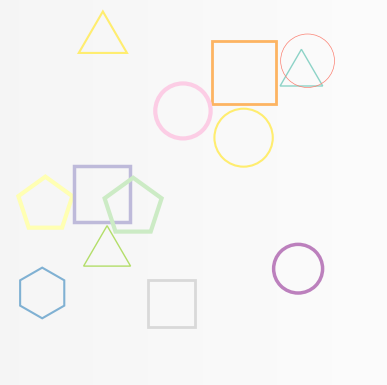[{"shape": "triangle", "thickness": 1, "radius": 0.32, "center": [0.778, 0.808]}, {"shape": "pentagon", "thickness": 3, "radius": 0.37, "center": [0.117, 0.468]}, {"shape": "square", "thickness": 2.5, "radius": 0.36, "center": [0.264, 0.496]}, {"shape": "circle", "thickness": 0.5, "radius": 0.35, "center": [0.794, 0.842]}, {"shape": "hexagon", "thickness": 1.5, "radius": 0.33, "center": [0.109, 0.239]}, {"shape": "square", "thickness": 2, "radius": 0.41, "center": [0.631, 0.812]}, {"shape": "triangle", "thickness": 1, "radius": 0.35, "center": [0.276, 0.344]}, {"shape": "circle", "thickness": 3, "radius": 0.36, "center": [0.472, 0.712]}, {"shape": "square", "thickness": 2, "radius": 0.31, "center": [0.443, 0.213]}, {"shape": "circle", "thickness": 2.5, "radius": 0.32, "center": [0.769, 0.302]}, {"shape": "pentagon", "thickness": 3, "radius": 0.39, "center": [0.343, 0.461]}, {"shape": "triangle", "thickness": 1.5, "radius": 0.36, "center": [0.265, 0.898]}, {"shape": "circle", "thickness": 1.5, "radius": 0.38, "center": [0.629, 0.642]}]